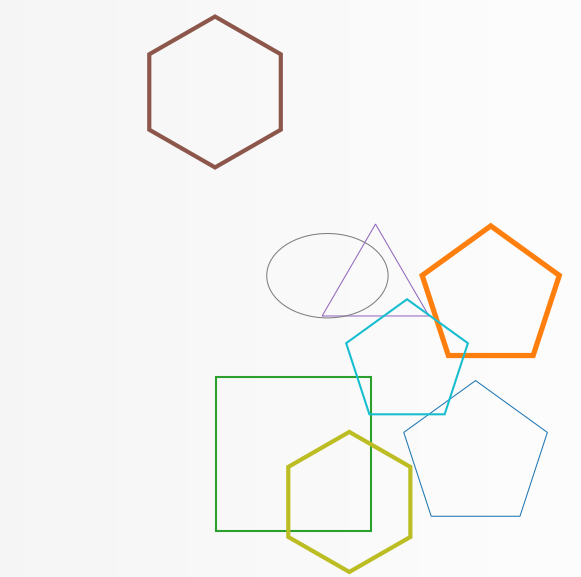[{"shape": "pentagon", "thickness": 0.5, "radius": 0.65, "center": [0.818, 0.21]}, {"shape": "pentagon", "thickness": 2.5, "radius": 0.62, "center": [0.844, 0.484]}, {"shape": "square", "thickness": 1, "radius": 0.67, "center": [0.504, 0.213]}, {"shape": "triangle", "thickness": 0.5, "radius": 0.53, "center": [0.646, 0.505]}, {"shape": "hexagon", "thickness": 2, "radius": 0.65, "center": [0.37, 0.84]}, {"shape": "oval", "thickness": 0.5, "radius": 0.52, "center": [0.563, 0.522]}, {"shape": "hexagon", "thickness": 2, "radius": 0.61, "center": [0.601, 0.13]}, {"shape": "pentagon", "thickness": 1, "radius": 0.55, "center": [0.7, 0.371]}]